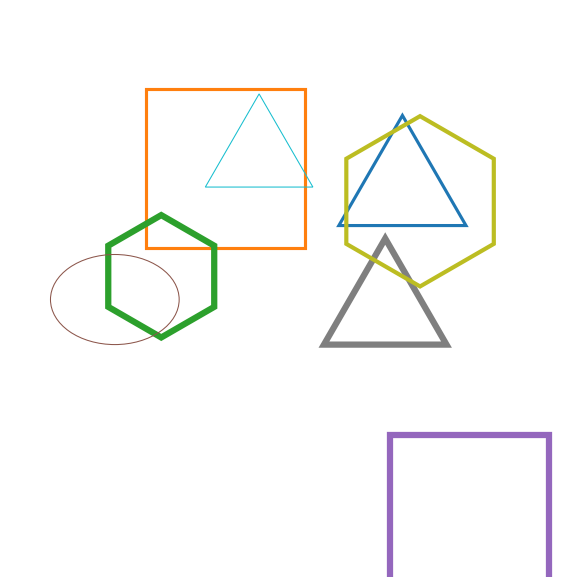[{"shape": "triangle", "thickness": 1.5, "radius": 0.64, "center": [0.697, 0.672]}, {"shape": "square", "thickness": 1.5, "radius": 0.68, "center": [0.39, 0.707]}, {"shape": "hexagon", "thickness": 3, "radius": 0.53, "center": [0.279, 0.521]}, {"shape": "square", "thickness": 3, "radius": 0.69, "center": [0.813, 0.108]}, {"shape": "oval", "thickness": 0.5, "radius": 0.56, "center": [0.199, 0.48]}, {"shape": "triangle", "thickness": 3, "radius": 0.61, "center": [0.667, 0.464]}, {"shape": "hexagon", "thickness": 2, "radius": 0.74, "center": [0.727, 0.651]}, {"shape": "triangle", "thickness": 0.5, "radius": 0.54, "center": [0.449, 0.729]}]